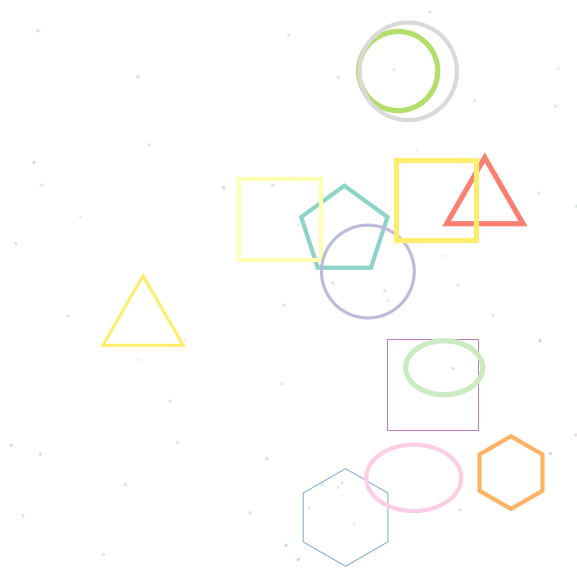[{"shape": "pentagon", "thickness": 2, "radius": 0.39, "center": [0.596, 0.599]}, {"shape": "square", "thickness": 2, "radius": 0.35, "center": [0.484, 0.619]}, {"shape": "circle", "thickness": 1.5, "radius": 0.4, "center": [0.637, 0.529]}, {"shape": "triangle", "thickness": 2.5, "radius": 0.38, "center": [0.839, 0.65]}, {"shape": "hexagon", "thickness": 0.5, "radius": 0.42, "center": [0.598, 0.103]}, {"shape": "hexagon", "thickness": 2, "radius": 0.31, "center": [0.885, 0.181]}, {"shape": "circle", "thickness": 2.5, "radius": 0.34, "center": [0.689, 0.876]}, {"shape": "oval", "thickness": 2, "radius": 0.41, "center": [0.716, 0.172]}, {"shape": "circle", "thickness": 2, "radius": 0.42, "center": [0.707, 0.876]}, {"shape": "square", "thickness": 0.5, "radius": 0.4, "center": [0.749, 0.333]}, {"shape": "oval", "thickness": 2.5, "radius": 0.33, "center": [0.769, 0.362]}, {"shape": "triangle", "thickness": 1.5, "radius": 0.4, "center": [0.248, 0.441]}, {"shape": "square", "thickness": 2.5, "radius": 0.35, "center": [0.755, 0.652]}]